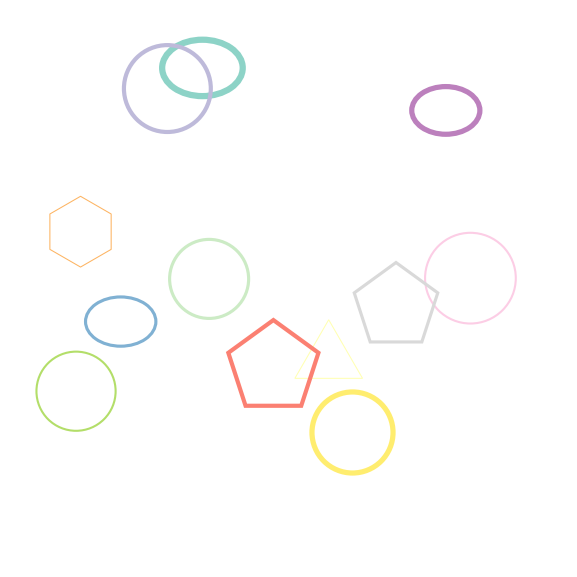[{"shape": "oval", "thickness": 3, "radius": 0.35, "center": [0.351, 0.882]}, {"shape": "triangle", "thickness": 0.5, "radius": 0.34, "center": [0.569, 0.378]}, {"shape": "circle", "thickness": 2, "radius": 0.38, "center": [0.29, 0.846]}, {"shape": "pentagon", "thickness": 2, "radius": 0.41, "center": [0.473, 0.363]}, {"shape": "oval", "thickness": 1.5, "radius": 0.3, "center": [0.209, 0.442]}, {"shape": "hexagon", "thickness": 0.5, "radius": 0.31, "center": [0.139, 0.598]}, {"shape": "circle", "thickness": 1, "radius": 0.34, "center": [0.132, 0.322]}, {"shape": "circle", "thickness": 1, "radius": 0.39, "center": [0.815, 0.517]}, {"shape": "pentagon", "thickness": 1.5, "radius": 0.38, "center": [0.686, 0.469]}, {"shape": "oval", "thickness": 2.5, "radius": 0.29, "center": [0.772, 0.808]}, {"shape": "circle", "thickness": 1.5, "radius": 0.34, "center": [0.362, 0.516]}, {"shape": "circle", "thickness": 2.5, "radius": 0.35, "center": [0.61, 0.25]}]